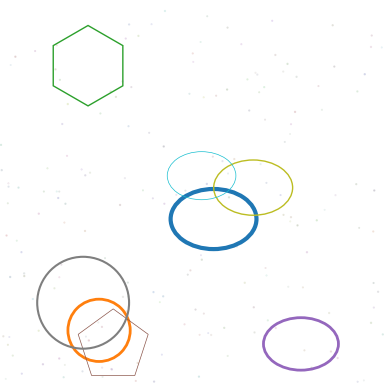[{"shape": "oval", "thickness": 3, "radius": 0.56, "center": [0.555, 0.431]}, {"shape": "circle", "thickness": 2, "radius": 0.4, "center": [0.257, 0.142]}, {"shape": "hexagon", "thickness": 1, "radius": 0.52, "center": [0.229, 0.829]}, {"shape": "oval", "thickness": 2, "radius": 0.49, "center": [0.782, 0.107]}, {"shape": "pentagon", "thickness": 0.5, "radius": 0.48, "center": [0.294, 0.102]}, {"shape": "circle", "thickness": 1.5, "radius": 0.6, "center": [0.216, 0.214]}, {"shape": "oval", "thickness": 1, "radius": 0.51, "center": [0.658, 0.513]}, {"shape": "oval", "thickness": 0.5, "radius": 0.45, "center": [0.524, 0.544]}]